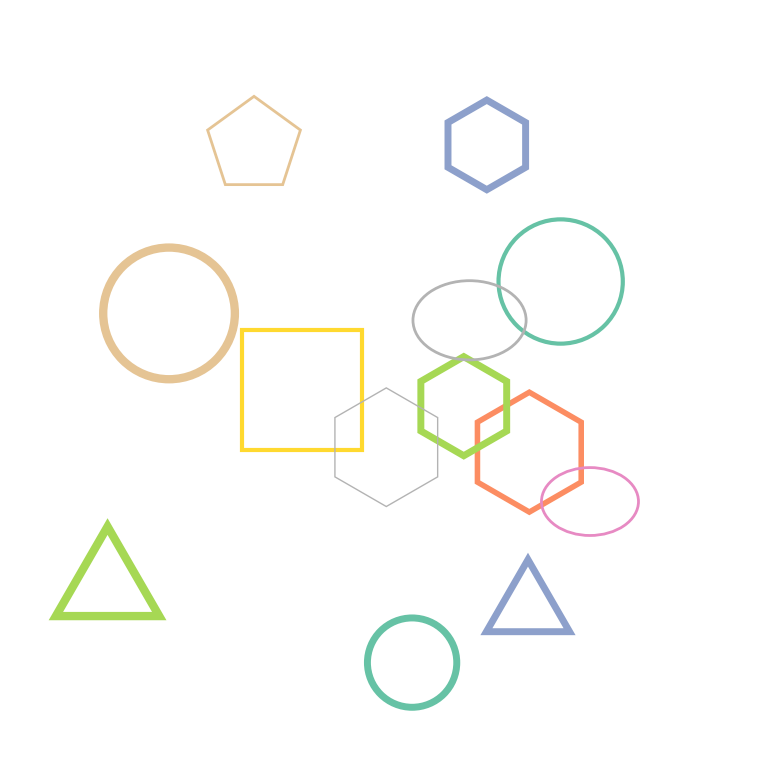[{"shape": "circle", "thickness": 1.5, "radius": 0.4, "center": [0.728, 0.634]}, {"shape": "circle", "thickness": 2.5, "radius": 0.29, "center": [0.535, 0.139]}, {"shape": "hexagon", "thickness": 2, "radius": 0.39, "center": [0.687, 0.413]}, {"shape": "triangle", "thickness": 2.5, "radius": 0.31, "center": [0.686, 0.211]}, {"shape": "hexagon", "thickness": 2.5, "radius": 0.29, "center": [0.632, 0.812]}, {"shape": "oval", "thickness": 1, "radius": 0.31, "center": [0.766, 0.349]}, {"shape": "triangle", "thickness": 3, "radius": 0.39, "center": [0.14, 0.239]}, {"shape": "hexagon", "thickness": 2.5, "radius": 0.32, "center": [0.602, 0.472]}, {"shape": "square", "thickness": 1.5, "radius": 0.39, "center": [0.392, 0.493]}, {"shape": "pentagon", "thickness": 1, "radius": 0.32, "center": [0.33, 0.811]}, {"shape": "circle", "thickness": 3, "radius": 0.43, "center": [0.22, 0.593]}, {"shape": "oval", "thickness": 1, "radius": 0.37, "center": [0.61, 0.584]}, {"shape": "hexagon", "thickness": 0.5, "radius": 0.39, "center": [0.502, 0.419]}]